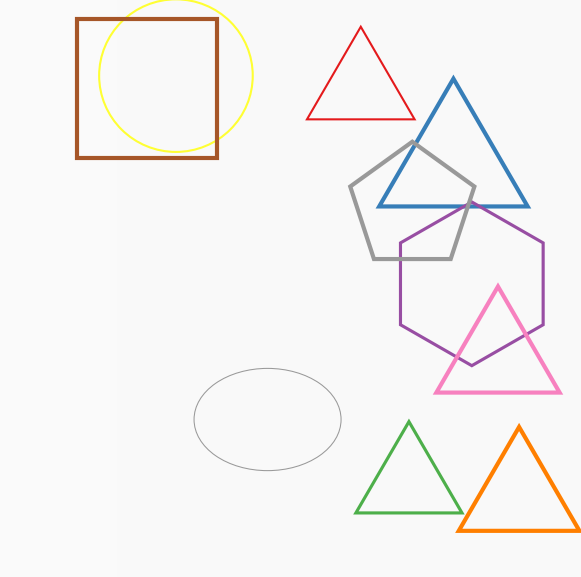[{"shape": "triangle", "thickness": 1, "radius": 0.53, "center": [0.621, 0.846]}, {"shape": "triangle", "thickness": 2, "radius": 0.74, "center": [0.78, 0.715]}, {"shape": "triangle", "thickness": 1.5, "radius": 0.53, "center": [0.704, 0.164]}, {"shape": "hexagon", "thickness": 1.5, "radius": 0.71, "center": [0.812, 0.508]}, {"shape": "triangle", "thickness": 2, "radius": 0.6, "center": [0.893, 0.14]}, {"shape": "circle", "thickness": 1, "radius": 0.66, "center": [0.303, 0.868]}, {"shape": "square", "thickness": 2, "radius": 0.6, "center": [0.254, 0.846]}, {"shape": "triangle", "thickness": 2, "radius": 0.61, "center": [0.857, 0.381]}, {"shape": "pentagon", "thickness": 2, "radius": 0.56, "center": [0.709, 0.641]}, {"shape": "oval", "thickness": 0.5, "radius": 0.63, "center": [0.46, 0.273]}]